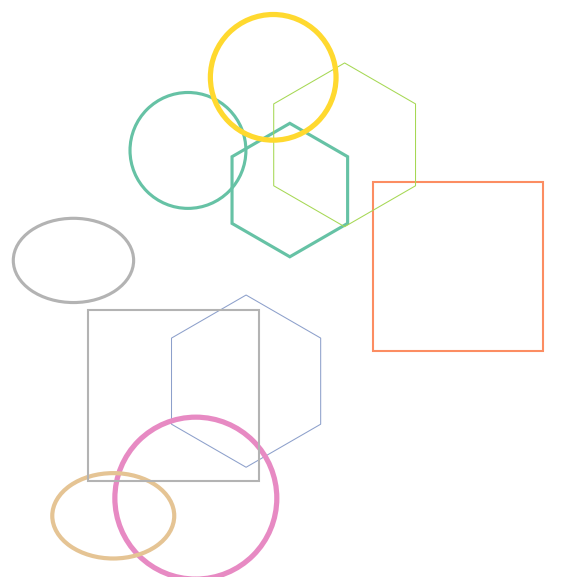[{"shape": "hexagon", "thickness": 1.5, "radius": 0.58, "center": [0.502, 0.67]}, {"shape": "circle", "thickness": 1.5, "radius": 0.5, "center": [0.325, 0.739]}, {"shape": "square", "thickness": 1, "radius": 0.73, "center": [0.793, 0.537]}, {"shape": "hexagon", "thickness": 0.5, "radius": 0.75, "center": [0.426, 0.339]}, {"shape": "circle", "thickness": 2.5, "radius": 0.7, "center": [0.339, 0.137]}, {"shape": "hexagon", "thickness": 0.5, "radius": 0.71, "center": [0.597, 0.748]}, {"shape": "circle", "thickness": 2.5, "radius": 0.54, "center": [0.473, 0.865]}, {"shape": "oval", "thickness": 2, "radius": 0.53, "center": [0.196, 0.106]}, {"shape": "square", "thickness": 1, "radius": 0.74, "center": [0.3, 0.314]}, {"shape": "oval", "thickness": 1.5, "radius": 0.52, "center": [0.127, 0.548]}]